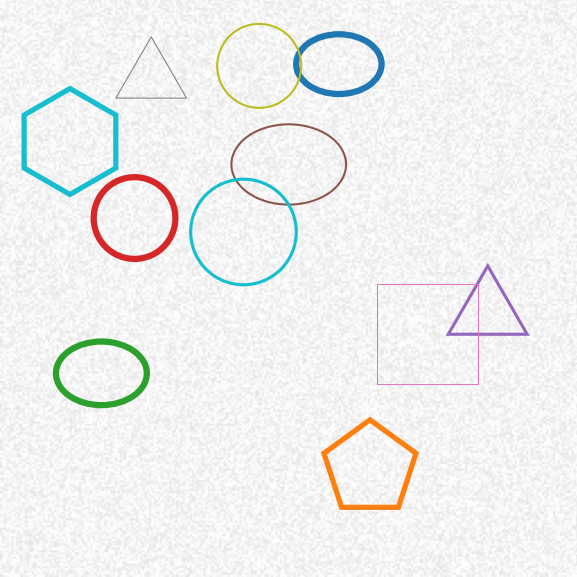[{"shape": "oval", "thickness": 3, "radius": 0.37, "center": [0.587, 0.888]}, {"shape": "pentagon", "thickness": 2.5, "radius": 0.42, "center": [0.641, 0.188]}, {"shape": "oval", "thickness": 3, "radius": 0.39, "center": [0.176, 0.353]}, {"shape": "circle", "thickness": 3, "radius": 0.35, "center": [0.233, 0.622]}, {"shape": "triangle", "thickness": 1.5, "radius": 0.39, "center": [0.845, 0.46]}, {"shape": "oval", "thickness": 1, "radius": 0.5, "center": [0.5, 0.714]}, {"shape": "square", "thickness": 0.5, "radius": 0.44, "center": [0.74, 0.421]}, {"shape": "triangle", "thickness": 0.5, "radius": 0.35, "center": [0.262, 0.865]}, {"shape": "circle", "thickness": 1, "radius": 0.36, "center": [0.449, 0.885]}, {"shape": "hexagon", "thickness": 2.5, "radius": 0.46, "center": [0.121, 0.754]}, {"shape": "circle", "thickness": 1.5, "radius": 0.46, "center": [0.422, 0.597]}]